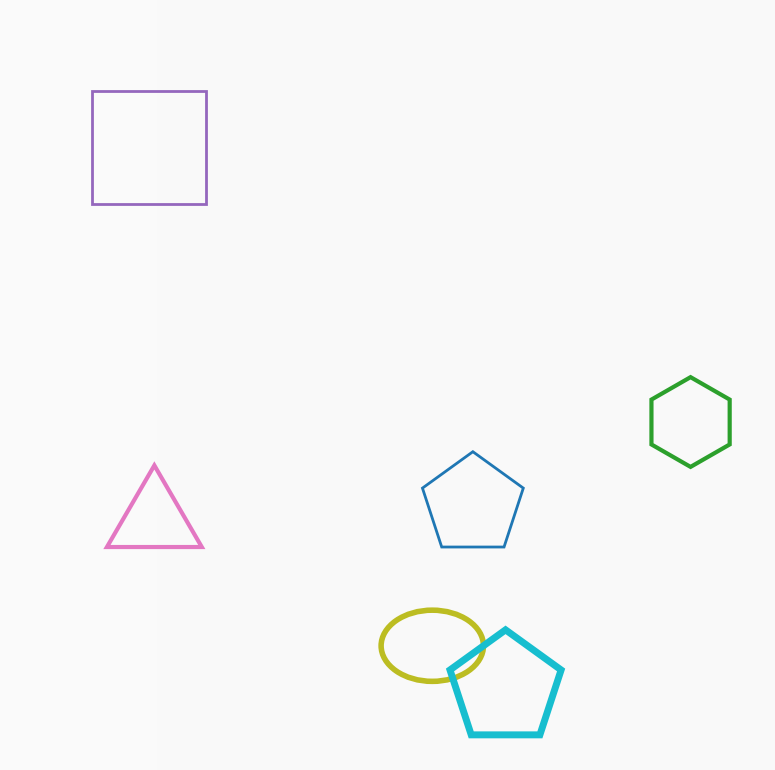[{"shape": "pentagon", "thickness": 1, "radius": 0.34, "center": [0.61, 0.345]}, {"shape": "hexagon", "thickness": 1.5, "radius": 0.29, "center": [0.891, 0.452]}, {"shape": "square", "thickness": 1, "radius": 0.37, "center": [0.192, 0.809]}, {"shape": "triangle", "thickness": 1.5, "radius": 0.35, "center": [0.199, 0.325]}, {"shape": "oval", "thickness": 2, "radius": 0.33, "center": [0.558, 0.161]}, {"shape": "pentagon", "thickness": 2.5, "radius": 0.38, "center": [0.652, 0.107]}]